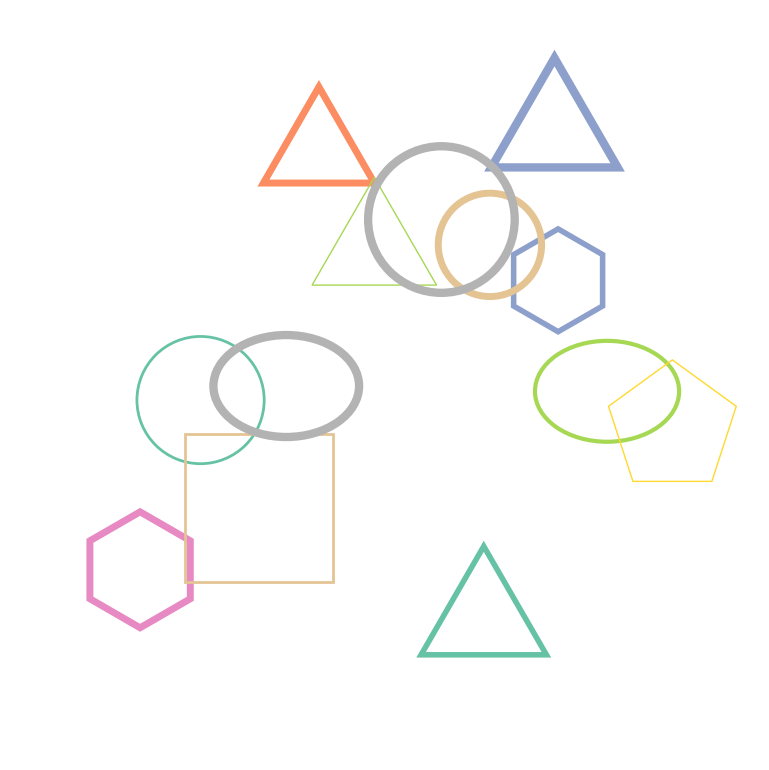[{"shape": "circle", "thickness": 1, "radius": 0.41, "center": [0.26, 0.48]}, {"shape": "triangle", "thickness": 2, "radius": 0.47, "center": [0.628, 0.197]}, {"shape": "triangle", "thickness": 2.5, "radius": 0.42, "center": [0.414, 0.804]}, {"shape": "hexagon", "thickness": 2, "radius": 0.33, "center": [0.725, 0.636]}, {"shape": "triangle", "thickness": 3, "radius": 0.47, "center": [0.72, 0.83]}, {"shape": "hexagon", "thickness": 2.5, "radius": 0.38, "center": [0.182, 0.26]}, {"shape": "triangle", "thickness": 0.5, "radius": 0.47, "center": [0.486, 0.676]}, {"shape": "oval", "thickness": 1.5, "radius": 0.47, "center": [0.788, 0.492]}, {"shape": "pentagon", "thickness": 0.5, "radius": 0.44, "center": [0.873, 0.445]}, {"shape": "square", "thickness": 1, "radius": 0.48, "center": [0.337, 0.341]}, {"shape": "circle", "thickness": 2.5, "radius": 0.34, "center": [0.636, 0.682]}, {"shape": "circle", "thickness": 3, "radius": 0.48, "center": [0.573, 0.715]}, {"shape": "oval", "thickness": 3, "radius": 0.47, "center": [0.372, 0.499]}]